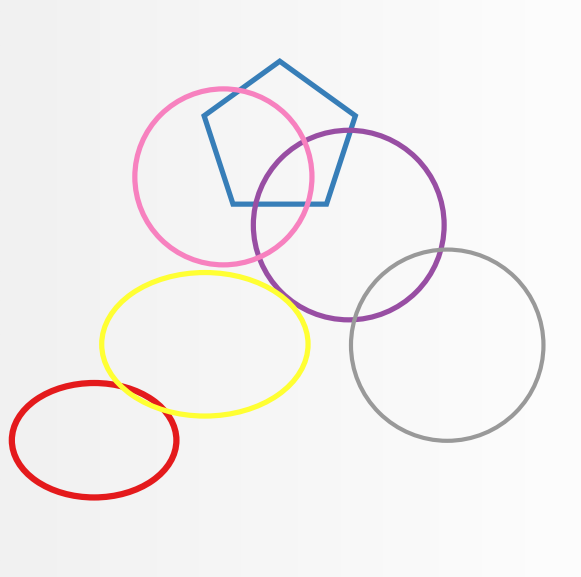[{"shape": "oval", "thickness": 3, "radius": 0.71, "center": [0.162, 0.237]}, {"shape": "pentagon", "thickness": 2.5, "radius": 0.68, "center": [0.481, 0.756]}, {"shape": "circle", "thickness": 2.5, "radius": 0.82, "center": [0.6, 0.609]}, {"shape": "oval", "thickness": 2.5, "radius": 0.89, "center": [0.352, 0.403]}, {"shape": "circle", "thickness": 2.5, "radius": 0.76, "center": [0.384, 0.693]}, {"shape": "circle", "thickness": 2, "radius": 0.83, "center": [0.769, 0.401]}]